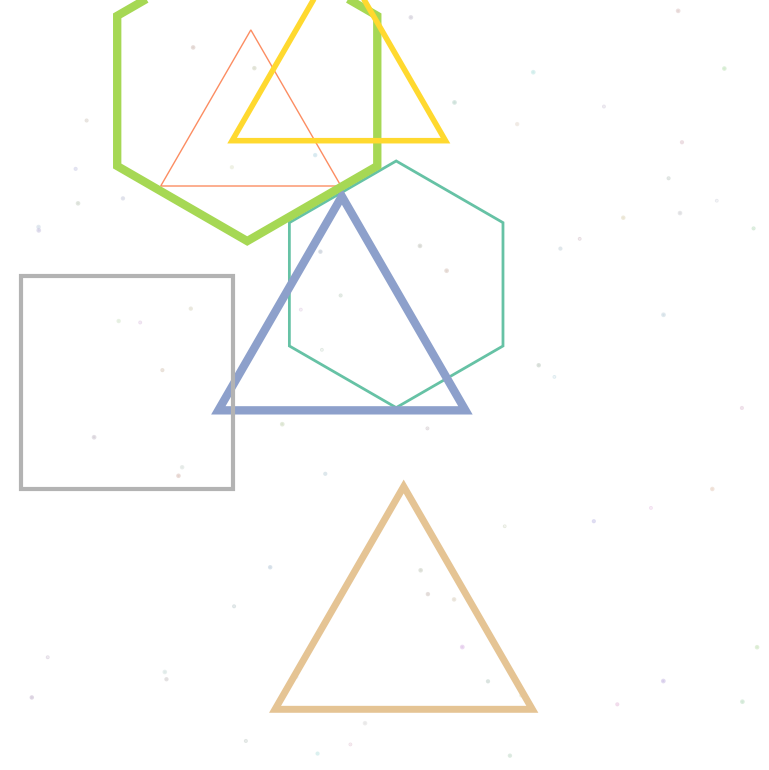[{"shape": "hexagon", "thickness": 1, "radius": 0.8, "center": [0.515, 0.631]}, {"shape": "triangle", "thickness": 0.5, "radius": 0.68, "center": [0.326, 0.826]}, {"shape": "triangle", "thickness": 3, "radius": 0.93, "center": [0.444, 0.56]}, {"shape": "hexagon", "thickness": 3, "radius": 0.98, "center": [0.321, 0.882]}, {"shape": "triangle", "thickness": 2, "radius": 0.8, "center": [0.44, 0.897]}, {"shape": "triangle", "thickness": 2.5, "radius": 0.96, "center": [0.524, 0.175]}, {"shape": "square", "thickness": 1.5, "radius": 0.69, "center": [0.165, 0.503]}]